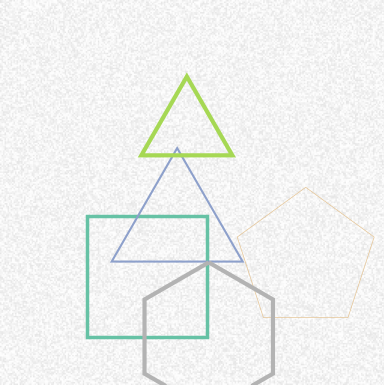[{"shape": "square", "thickness": 2.5, "radius": 0.78, "center": [0.382, 0.282]}, {"shape": "triangle", "thickness": 1.5, "radius": 0.98, "center": [0.46, 0.419]}, {"shape": "triangle", "thickness": 3, "radius": 0.68, "center": [0.485, 0.665]}, {"shape": "pentagon", "thickness": 0.5, "radius": 0.93, "center": [0.794, 0.327]}, {"shape": "hexagon", "thickness": 3, "radius": 0.96, "center": [0.542, 0.126]}]